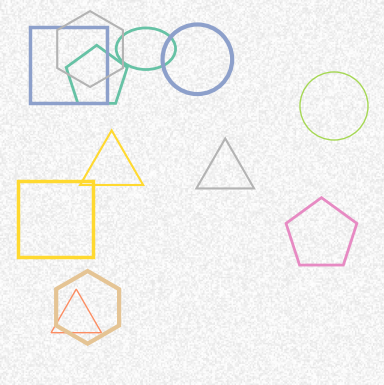[{"shape": "oval", "thickness": 2, "radius": 0.39, "center": [0.379, 0.873]}, {"shape": "pentagon", "thickness": 2, "radius": 0.42, "center": [0.251, 0.799]}, {"shape": "triangle", "thickness": 1, "radius": 0.38, "center": [0.198, 0.174]}, {"shape": "square", "thickness": 2.5, "radius": 0.49, "center": [0.178, 0.832]}, {"shape": "circle", "thickness": 3, "radius": 0.45, "center": [0.513, 0.846]}, {"shape": "pentagon", "thickness": 2, "radius": 0.48, "center": [0.835, 0.39]}, {"shape": "circle", "thickness": 1, "radius": 0.44, "center": [0.868, 0.725]}, {"shape": "triangle", "thickness": 1.5, "radius": 0.47, "center": [0.29, 0.567]}, {"shape": "square", "thickness": 2.5, "radius": 0.49, "center": [0.144, 0.431]}, {"shape": "hexagon", "thickness": 3, "radius": 0.47, "center": [0.228, 0.202]}, {"shape": "hexagon", "thickness": 1.5, "radius": 0.49, "center": [0.234, 0.873]}, {"shape": "triangle", "thickness": 1.5, "radius": 0.43, "center": [0.585, 0.554]}]